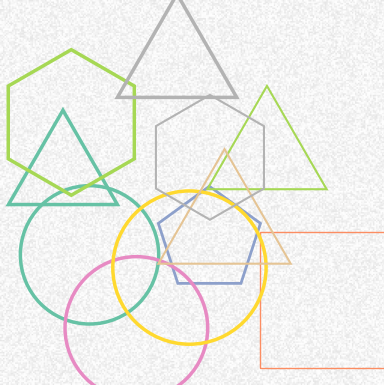[{"shape": "circle", "thickness": 2.5, "radius": 0.9, "center": [0.233, 0.338]}, {"shape": "triangle", "thickness": 2.5, "radius": 0.82, "center": [0.163, 0.55]}, {"shape": "square", "thickness": 1, "radius": 0.88, "center": [0.852, 0.221]}, {"shape": "pentagon", "thickness": 2, "radius": 0.7, "center": [0.544, 0.377]}, {"shape": "circle", "thickness": 2.5, "radius": 0.93, "center": [0.354, 0.148]}, {"shape": "triangle", "thickness": 1.5, "radius": 0.89, "center": [0.693, 0.598]}, {"shape": "hexagon", "thickness": 2.5, "radius": 0.95, "center": [0.185, 0.682]}, {"shape": "circle", "thickness": 2.5, "radius": 1.0, "center": [0.492, 0.305]}, {"shape": "triangle", "thickness": 1.5, "radius": 0.99, "center": [0.583, 0.414]}, {"shape": "hexagon", "thickness": 1.5, "radius": 0.81, "center": [0.545, 0.591]}, {"shape": "triangle", "thickness": 2.5, "radius": 0.89, "center": [0.46, 0.837]}]